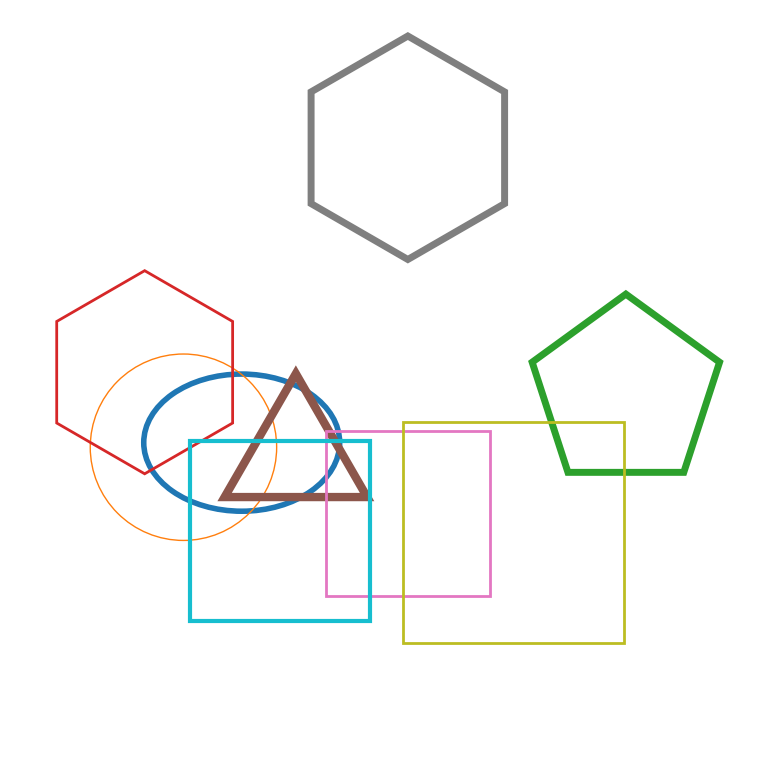[{"shape": "oval", "thickness": 2, "radius": 0.64, "center": [0.314, 0.425]}, {"shape": "circle", "thickness": 0.5, "radius": 0.61, "center": [0.238, 0.419]}, {"shape": "pentagon", "thickness": 2.5, "radius": 0.64, "center": [0.813, 0.49]}, {"shape": "hexagon", "thickness": 1, "radius": 0.66, "center": [0.188, 0.517]}, {"shape": "triangle", "thickness": 3, "radius": 0.53, "center": [0.384, 0.408]}, {"shape": "square", "thickness": 1, "radius": 0.53, "center": [0.53, 0.333]}, {"shape": "hexagon", "thickness": 2.5, "radius": 0.73, "center": [0.53, 0.808]}, {"shape": "square", "thickness": 1, "radius": 0.72, "center": [0.667, 0.309]}, {"shape": "square", "thickness": 1.5, "radius": 0.58, "center": [0.364, 0.31]}]